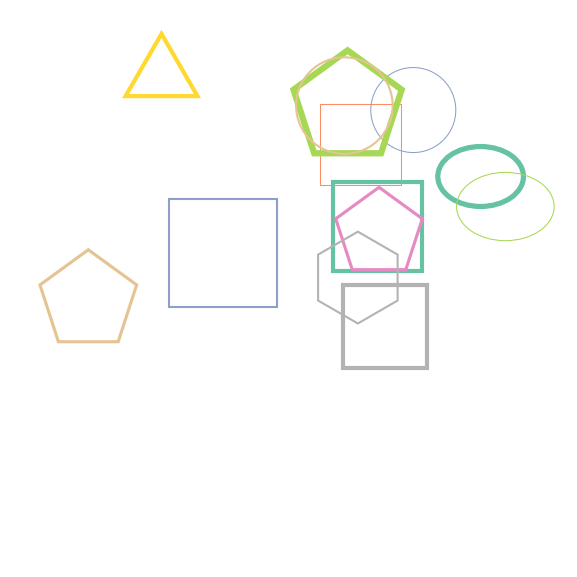[{"shape": "oval", "thickness": 2.5, "radius": 0.37, "center": [0.832, 0.694]}, {"shape": "square", "thickness": 2, "radius": 0.39, "center": [0.654, 0.607]}, {"shape": "square", "thickness": 0.5, "radius": 0.35, "center": [0.624, 0.749]}, {"shape": "square", "thickness": 1, "radius": 0.47, "center": [0.386, 0.561]}, {"shape": "circle", "thickness": 0.5, "radius": 0.37, "center": [0.716, 0.809]}, {"shape": "pentagon", "thickness": 1.5, "radius": 0.39, "center": [0.656, 0.596]}, {"shape": "pentagon", "thickness": 3, "radius": 0.49, "center": [0.602, 0.813]}, {"shape": "oval", "thickness": 0.5, "radius": 0.42, "center": [0.875, 0.641]}, {"shape": "triangle", "thickness": 2, "radius": 0.36, "center": [0.28, 0.869]}, {"shape": "circle", "thickness": 1, "radius": 0.42, "center": [0.596, 0.816]}, {"shape": "pentagon", "thickness": 1.5, "radius": 0.44, "center": [0.153, 0.479]}, {"shape": "hexagon", "thickness": 1, "radius": 0.4, "center": [0.62, 0.518]}, {"shape": "square", "thickness": 2, "radius": 0.36, "center": [0.666, 0.434]}]